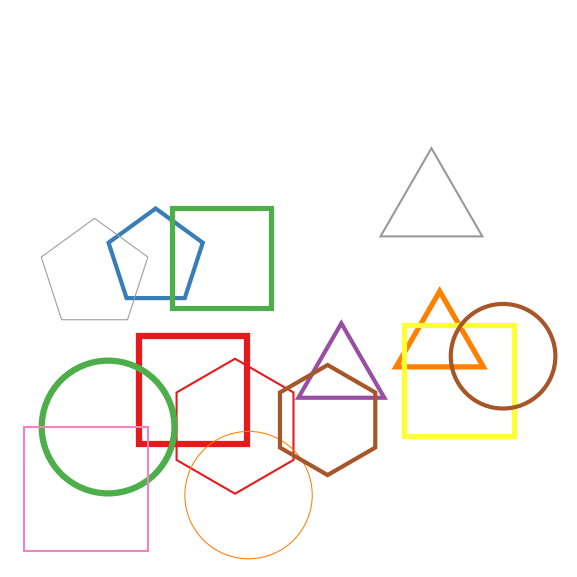[{"shape": "square", "thickness": 3, "radius": 0.47, "center": [0.334, 0.324]}, {"shape": "hexagon", "thickness": 1, "radius": 0.58, "center": [0.407, 0.261]}, {"shape": "pentagon", "thickness": 2, "radius": 0.43, "center": [0.27, 0.552]}, {"shape": "circle", "thickness": 3, "radius": 0.57, "center": [0.187, 0.26]}, {"shape": "square", "thickness": 2.5, "radius": 0.43, "center": [0.384, 0.553]}, {"shape": "triangle", "thickness": 2, "radius": 0.43, "center": [0.591, 0.353]}, {"shape": "circle", "thickness": 0.5, "radius": 0.55, "center": [0.43, 0.142]}, {"shape": "triangle", "thickness": 2.5, "radius": 0.44, "center": [0.761, 0.407]}, {"shape": "square", "thickness": 2.5, "radius": 0.48, "center": [0.795, 0.34]}, {"shape": "circle", "thickness": 2, "radius": 0.45, "center": [0.871, 0.382]}, {"shape": "hexagon", "thickness": 2, "radius": 0.48, "center": [0.567, 0.272]}, {"shape": "square", "thickness": 1, "radius": 0.54, "center": [0.148, 0.152]}, {"shape": "triangle", "thickness": 1, "radius": 0.51, "center": [0.747, 0.641]}, {"shape": "pentagon", "thickness": 0.5, "radius": 0.49, "center": [0.164, 0.524]}]